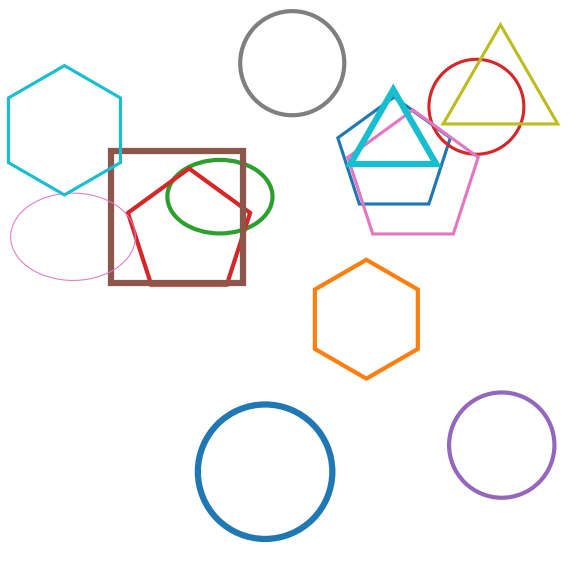[{"shape": "circle", "thickness": 3, "radius": 0.58, "center": [0.459, 0.182]}, {"shape": "pentagon", "thickness": 1.5, "radius": 0.51, "center": [0.682, 0.729]}, {"shape": "hexagon", "thickness": 2, "radius": 0.51, "center": [0.634, 0.446]}, {"shape": "oval", "thickness": 2, "radius": 0.46, "center": [0.381, 0.659]}, {"shape": "pentagon", "thickness": 2, "radius": 0.56, "center": [0.327, 0.596]}, {"shape": "circle", "thickness": 1.5, "radius": 0.41, "center": [0.825, 0.814]}, {"shape": "circle", "thickness": 2, "radius": 0.46, "center": [0.869, 0.228]}, {"shape": "square", "thickness": 3, "radius": 0.57, "center": [0.307, 0.623]}, {"shape": "oval", "thickness": 0.5, "radius": 0.54, "center": [0.126, 0.589]}, {"shape": "pentagon", "thickness": 1.5, "radius": 0.59, "center": [0.715, 0.69]}, {"shape": "circle", "thickness": 2, "radius": 0.45, "center": [0.506, 0.89]}, {"shape": "triangle", "thickness": 1.5, "radius": 0.57, "center": [0.867, 0.842]}, {"shape": "hexagon", "thickness": 1.5, "radius": 0.56, "center": [0.112, 0.774]}, {"shape": "triangle", "thickness": 3, "radius": 0.43, "center": [0.681, 0.758]}]